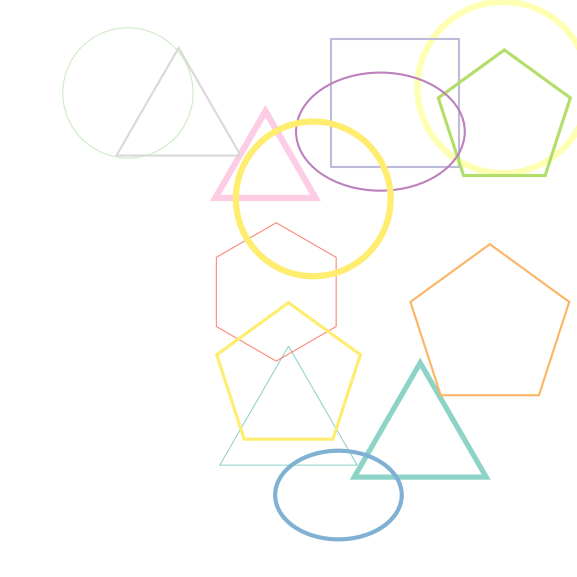[{"shape": "triangle", "thickness": 2.5, "radius": 0.66, "center": [0.728, 0.239]}, {"shape": "triangle", "thickness": 0.5, "radius": 0.69, "center": [0.5, 0.262]}, {"shape": "circle", "thickness": 3, "radius": 0.74, "center": [0.871, 0.848]}, {"shape": "square", "thickness": 1, "radius": 0.56, "center": [0.684, 0.821]}, {"shape": "hexagon", "thickness": 0.5, "radius": 0.6, "center": [0.478, 0.494]}, {"shape": "oval", "thickness": 2, "radius": 0.55, "center": [0.586, 0.142]}, {"shape": "pentagon", "thickness": 1, "radius": 0.72, "center": [0.848, 0.432]}, {"shape": "pentagon", "thickness": 1.5, "radius": 0.6, "center": [0.873, 0.792]}, {"shape": "triangle", "thickness": 3, "radius": 0.5, "center": [0.46, 0.706]}, {"shape": "triangle", "thickness": 1, "radius": 0.62, "center": [0.309, 0.792]}, {"shape": "oval", "thickness": 1, "radius": 0.73, "center": [0.659, 0.771]}, {"shape": "circle", "thickness": 0.5, "radius": 0.56, "center": [0.222, 0.838]}, {"shape": "pentagon", "thickness": 1.5, "radius": 0.65, "center": [0.5, 0.344]}, {"shape": "circle", "thickness": 3, "radius": 0.67, "center": [0.542, 0.655]}]